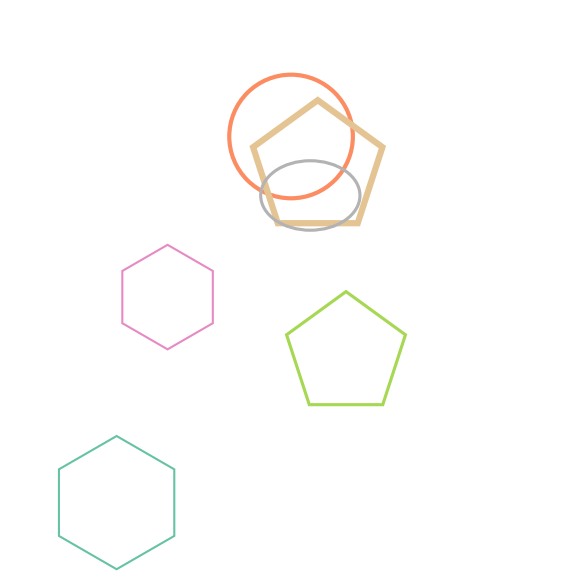[{"shape": "hexagon", "thickness": 1, "radius": 0.58, "center": [0.202, 0.129]}, {"shape": "circle", "thickness": 2, "radius": 0.54, "center": [0.504, 0.763]}, {"shape": "hexagon", "thickness": 1, "radius": 0.45, "center": [0.29, 0.485]}, {"shape": "pentagon", "thickness": 1.5, "radius": 0.54, "center": [0.599, 0.386]}, {"shape": "pentagon", "thickness": 3, "radius": 0.59, "center": [0.55, 0.708]}, {"shape": "oval", "thickness": 1.5, "radius": 0.43, "center": [0.537, 0.661]}]